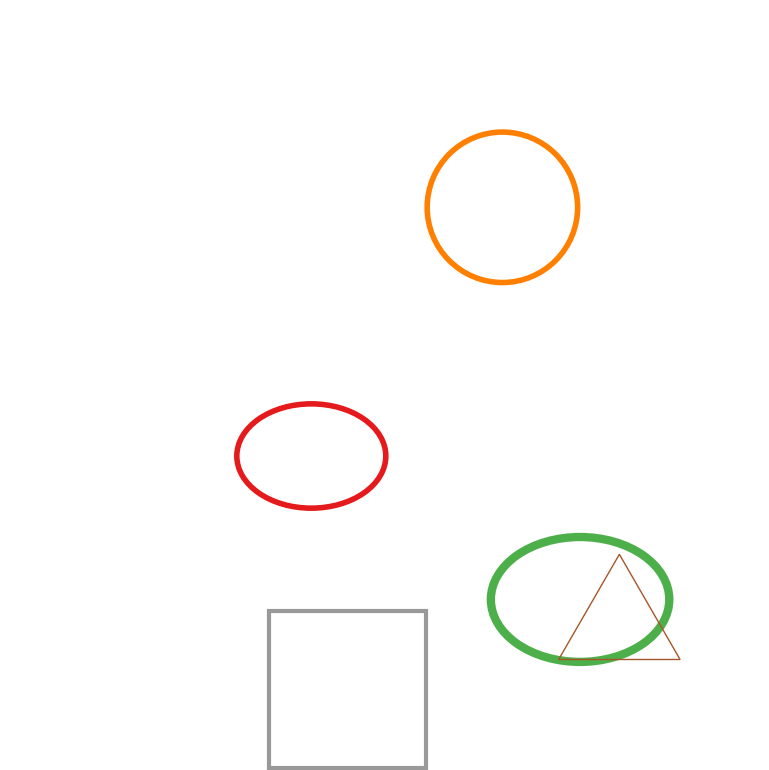[{"shape": "oval", "thickness": 2, "radius": 0.48, "center": [0.404, 0.408]}, {"shape": "oval", "thickness": 3, "radius": 0.58, "center": [0.753, 0.221]}, {"shape": "circle", "thickness": 2, "radius": 0.49, "center": [0.652, 0.731]}, {"shape": "triangle", "thickness": 0.5, "radius": 0.46, "center": [0.804, 0.189]}, {"shape": "square", "thickness": 1.5, "radius": 0.51, "center": [0.451, 0.105]}]